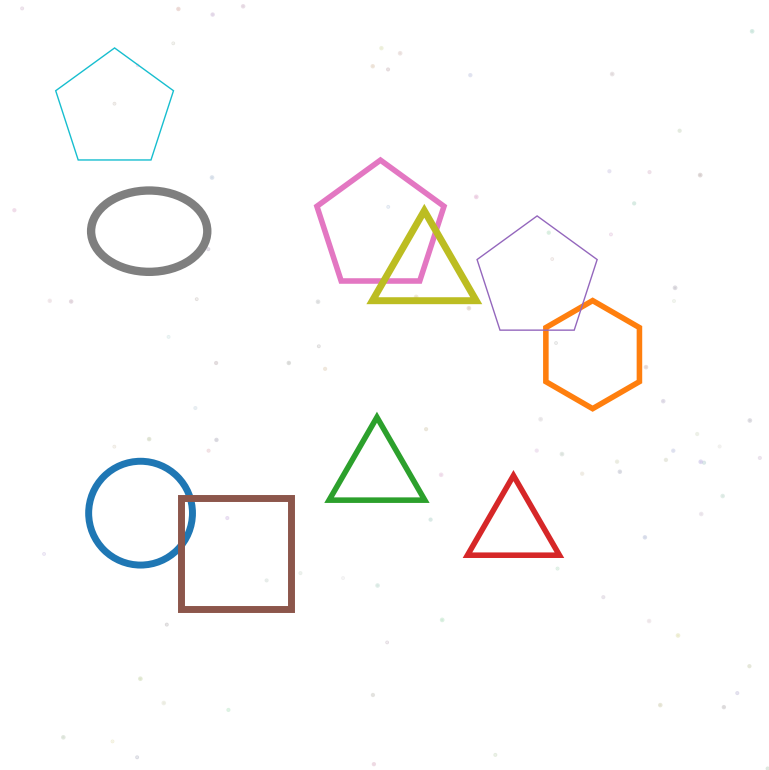[{"shape": "circle", "thickness": 2.5, "radius": 0.34, "center": [0.183, 0.334]}, {"shape": "hexagon", "thickness": 2, "radius": 0.35, "center": [0.77, 0.539]}, {"shape": "triangle", "thickness": 2, "radius": 0.36, "center": [0.49, 0.386]}, {"shape": "triangle", "thickness": 2, "radius": 0.34, "center": [0.667, 0.313]}, {"shape": "pentagon", "thickness": 0.5, "radius": 0.41, "center": [0.698, 0.638]}, {"shape": "square", "thickness": 2.5, "radius": 0.36, "center": [0.306, 0.281]}, {"shape": "pentagon", "thickness": 2, "radius": 0.43, "center": [0.494, 0.705]}, {"shape": "oval", "thickness": 3, "radius": 0.38, "center": [0.194, 0.7]}, {"shape": "triangle", "thickness": 2.5, "radius": 0.39, "center": [0.551, 0.648]}, {"shape": "pentagon", "thickness": 0.5, "radius": 0.4, "center": [0.149, 0.857]}]